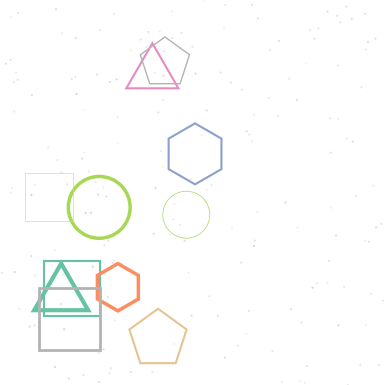[{"shape": "square", "thickness": 1.5, "radius": 0.36, "center": [0.187, 0.251]}, {"shape": "triangle", "thickness": 3, "radius": 0.4, "center": [0.159, 0.235]}, {"shape": "hexagon", "thickness": 2.5, "radius": 0.31, "center": [0.306, 0.254]}, {"shape": "hexagon", "thickness": 1.5, "radius": 0.4, "center": [0.507, 0.6]}, {"shape": "triangle", "thickness": 1.5, "radius": 0.39, "center": [0.396, 0.81]}, {"shape": "circle", "thickness": 2.5, "radius": 0.4, "center": [0.258, 0.461]}, {"shape": "circle", "thickness": 0.5, "radius": 0.31, "center": [0.484, 0.442]}, {"shape": "square", "thickness": 0.5, "radius": 0.31, "center": [0.127, 0.488]}, {"shape": "pentagon", "thickness": 1.5, "radius": 0.39, "center": [0.41, 0.12]}, {"shape": "square", "thickness": 2, "radius": 0.4, "center": [0.181, 0.171]}, {"shape": "pentagon", "thickness": 1, "radius": 0.34, "center": [0.428, 0.837]}]